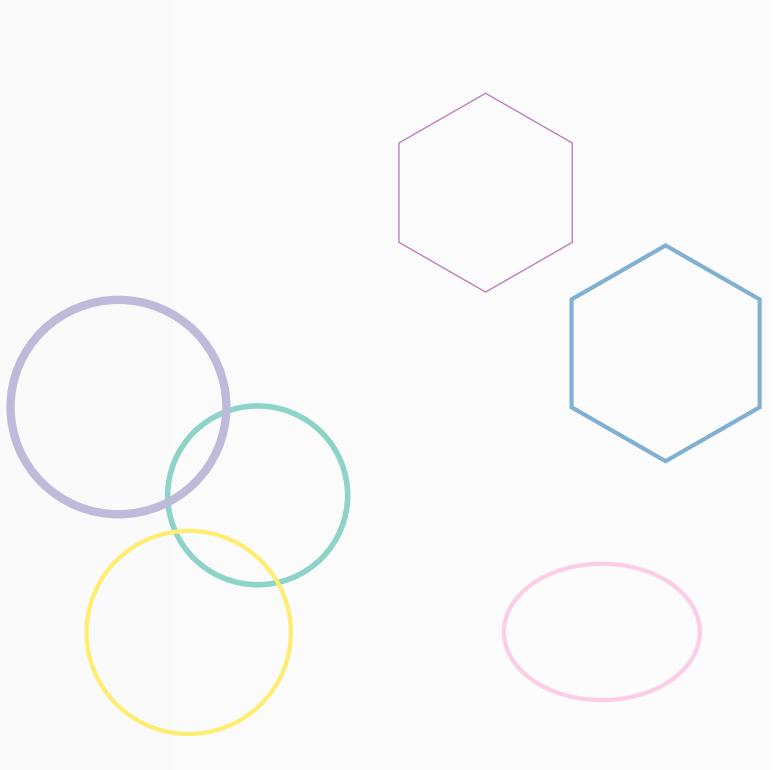[{"shape": "circle", "thickness": 2, "radius": 0.58, "center": [0.332, 0.357]}, {"shape": "circle", "thickness": 3, "radius": 0.7, "center": [0.153, 0.471]}, {"shape": "hexagon", "thickness": 1.5, "radius": 0.7, "center": [0.859, 0.541]}, {"shape": "oval", "thickness": 1.5, "radius": 0.63, "center": [0.777, 0.179]}, {"shape": "hexagon", "thickness": 0.5, "radius": 0.65, "center": [0.627, 0.75]}, {"shape": "circle", "thickness": 1.5, "radius": 0.66, "center": [0.243, 0.179]}]